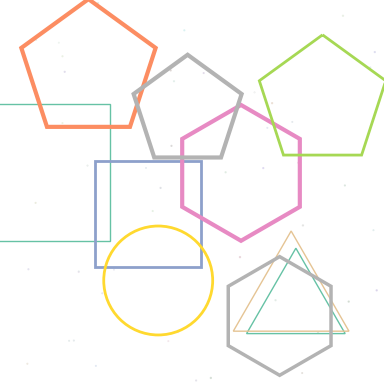[{"shape": "square", "thickness": 1, "radius": 0.89, "center": [0.108, 0.552]}, {"shape": "triangle", "thickness": 1, "radius": 0.74, "center": [0.768, 0.207]}, {"shape": "pentagon", "thickness": 3, "radius": 0.92, "center": [0.23, 0.819]}, {"shape": "square", "thickness": 2, "radius": 0.68, "center": [0.385, 0.444]}, {"shape": "hexagon", "thickness": 3, "radius": 0.88, "center": [0.626, 0.551]}, {"shape": "pentagon", "thickness": 2, "radius": 0.86, "center": [0.838, 0.737]}, {"shape": "circle", "thickness": 2, "radius": 0.71, "center": [0.411, 0.271]}, {"shape": "triangle", "thickness": 1, "radius": 0.87, "center": [0.756, 0.227]}, {"shape": "hexagon", "thickness": 2.5, "radius": 0.77, "center": [0.726, 0.179]}, {"shape": "pentagon", "thickness": 3, "radius": 0.74, "center": [0.487, 0.71]}]